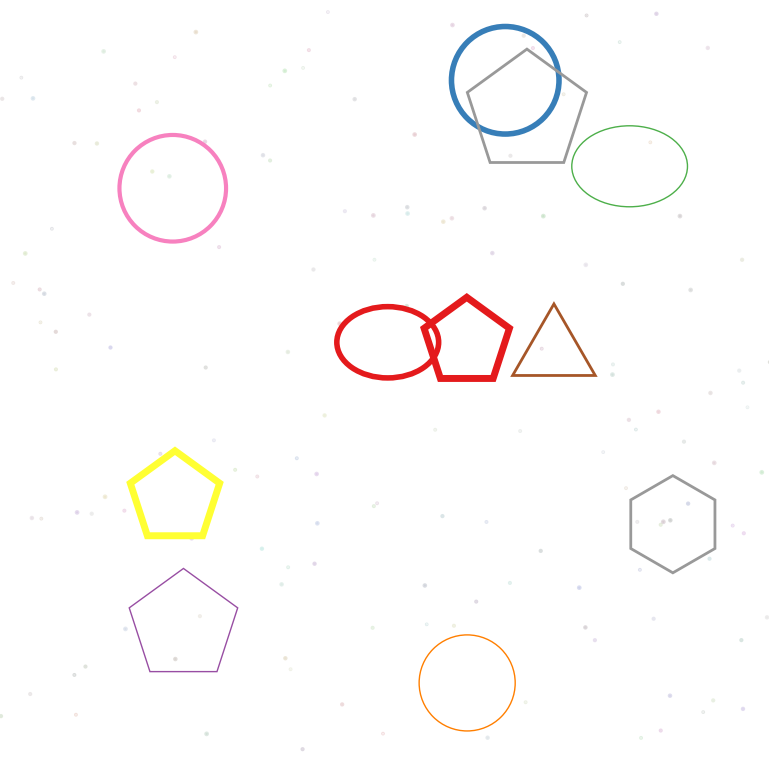[{"shape": "pentagon", "thickness": 2.5, "radius": 0.29, "center": [0.606, 0.556]}, {"shape": "oval", "thickness": 2, "radius": 0.33, "center": [0.504, 0.555]}, {"shape": "circle", "thickness": 2, "radius": 0.35, "center": [0.656, 0.896]}, {"shape": "oval", "thickness": 0.5, "radius": 0.38, "center": [0.818, 0.784]}, {"shape": "pentagon", "thickness": 0.5, "radius": 0.37, "center": [0.238, 0.188]}, {"shape": "circle", "thickness": 0.5, "radius": 0.31, "center": [0.607, 0.113]}, {"shape": "pentagon", "thickness": 2.5, "radius": 0.31, "center": [0.227, 0.354]}, {"shape": "triangle", "thickness": 1, "radius": 0.31, "center": [0.719, 0.543]}, {"shape": "circle", "thickness": 1.5, "radius": 0.35, "center": [0.224, 0.756]}, {"shape": "hexagon", "thickness": 1, "radius": 0.32, "center": [0.874, 0.319]}, {"shape": "pentagon", "thickness": 1, "radius": 0.41, "center": [0.684, 0.855]}]